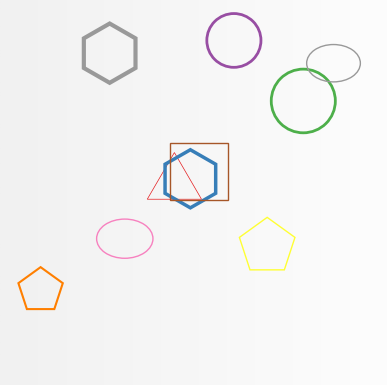[{"shape": "triangle", "thickness": 0.5, "radius": 0.4, "center": [0.45, 0.523]}, {"shape": "hexagon", "thickness": 2.5, "radius": 0.38, "center": [0.491, 0.536]}, {"shape": "circle", "thickness": 2, "radius": 0.41, "center": [0.783, 0.738]}, {"shape": "circle", "thickness": 2, "radius": 0.35, "center": [0.604, 0.895]}, {"shape": "pentagon", "thickness": 1.5, "radius": 0.3, "center": [0.105, 0.246]}, {"shape": "pentagon", "thickness": 1, "radius": 0.38, "center": [0.689, 0.36]}, {"shape": "square", "thickness": 1, "radius": 0.37, "center": [0.513, 0.555]}, {"shape": "oval", "thickness": 1, "radius": 0.36, "center": [0.322, 0.38]}, {"shape": "hexagon", "thickness": 3, "radius": 0.38, "center": [0.283, 0.862]}, {"shape": "oval", "thickness": 1, "radius": 0.35, "center": [0.861, 0.836]}]